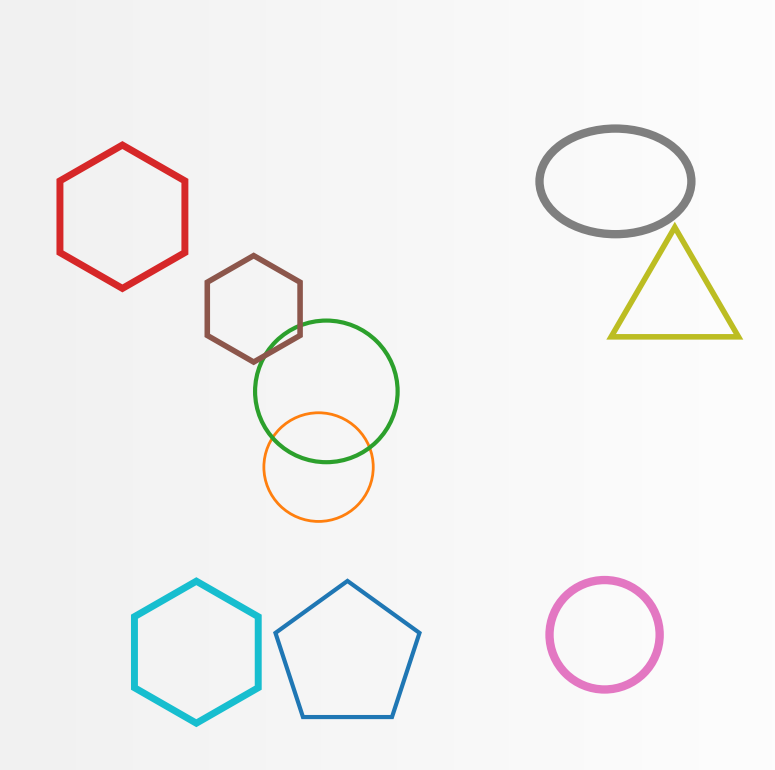[{"shape": "pentagon", "thickness": 1.5, "radius": 0.49, "center": [0.448, 0.148]}, {"shape": "circle", "thickness": 1, "radius": 0.35, "center": [0.411, 0.393]}, {"shape": "circle", "thickness": 1.5, "radius": 0.46, "center": [0.421, 0.492]}, {"shape": "hexagon", "thickness": 2.5, "radius": 0.47, "center": [0.158, 0.719]}, {"shape": "hexagon", "thickness": 2, "radius": 0.35, "center": [0.327, 0.599]}, {"shape": "circle", "thickness": 3, "radius": 0.36, "center": [0.78, 0.176]}, {"shape": "oval", "thickness": 3, "radius": 0.49, "center": [0.794, 0.764]}, {"shape": "triangle", "thickness": 2, "radius": 0.47, "center": [0.871, 0.61]}, {"shape": "hexagon", "thickness": 2.5, "radius": 0.46, "center": [0.253, 0.153]}]